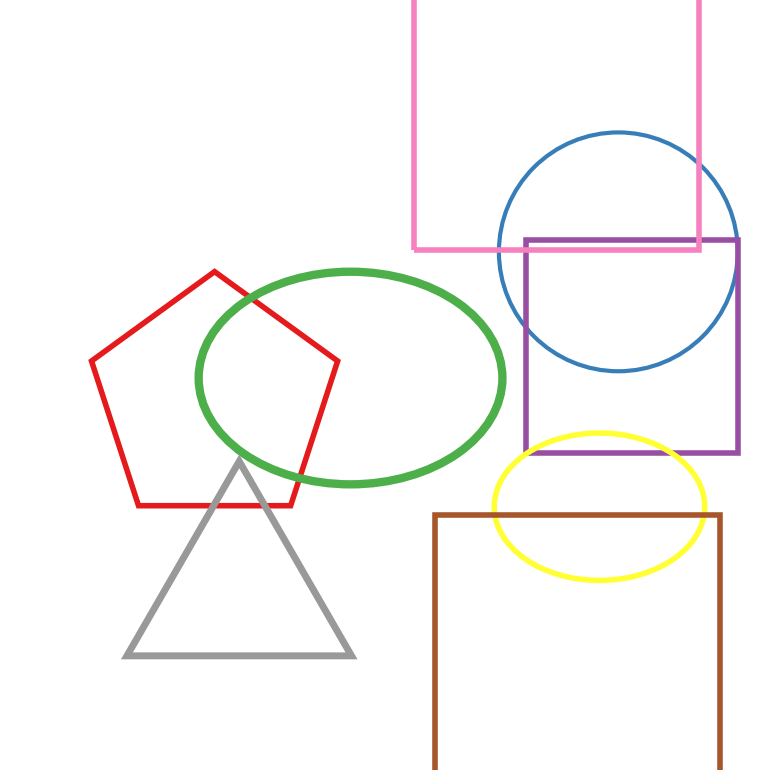[{"shape": "pentagon", "thickness": 2, "radius": 0.84, "center": [0.279, 0.479]}, {"shape": "circle", "thickness": 1.5, "radius": 0.78, "center": [0.803, 0.673]}, {"shape": "oval", "thickness": 3, "radius": 0.99, "center": [0.455, 0.509]}, {"shape": "square", "thickness": 2, "radius": 0.69, "center": [0.821, 0.55]}, {"shape": "oval", "thickness": 2, "radius": 0.68, "center": [0.779, 0.342]}, {"shape": "square", "thickness": 2, "radius": 0.93, "center": [0.75, 0.146]}, {"shape": "square", "thickness": 2, "radius": 0.93, "center": [0.722, 0.861]}, {"shape": "triangle", "thickness": 2.5, "radius": 0.84, "center": [0.311, 0.232]}]